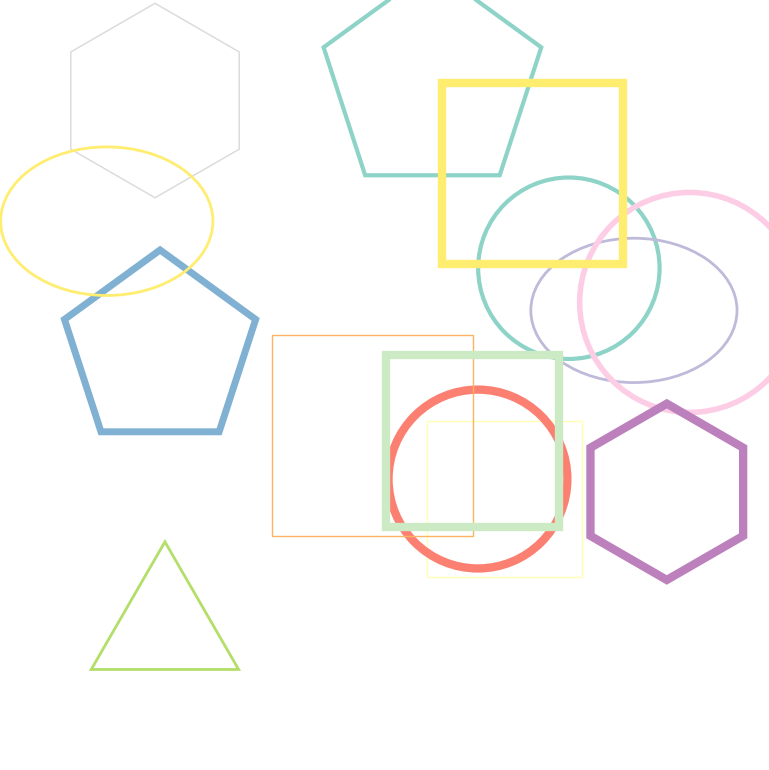[{"shape": "pentagon", "thickness": 1.5, "radius": 0.74, "center": [0.562, 0.893]}, {"shape": "circle", "thickness": 1.5, "radius": 0.59, "center": [0.739, 0.652]}, {"shape": "square", "thickness": 0.5, "radius": 0.5, "center": [0.655, 0.352]}, {"shape": "oval", "thickness": 1, "radius": 0.67, "center": [0.823, 0.597]}, {"shape": "circle", "thickness": 3, "radius": 0.58, "center": [0.621, 0.378]}, {"shape": "pentagon", "thickness": 2.5, "radius": 0.65, "center": [0.208, 0.545]}, {"shape": "square", "thickness": 0.5, "radius": 0.65, "center": [0.484, 0.434]}, {"shape": "triangle", "thickness": 1, "radius": 0.55, "center": [0.214, 0.186]}, {"shape": "circle", "thickness": 2, "radius": 0.71, "center": [0.896, 0.607]}, {"shape": "hexagon", "thickness": 0.5, "radius": 0.63, "center": [0.201, 0.869]}, {"shape": "hexagon", "thickness": 3, "radius": 0.57, "center": [0.866, 0.361]}, {"shape": "square", "thickness": 3, "radius": 0.56, "center": [0.614, 0.428]}, {"shape": "square", "thickness": 3, "radius": 0.59, "center": [0.692, 0.774]}, {"shape": "oval", "thickness": 1, "radius": 0.69, "center": [0.139, 0.713]}]